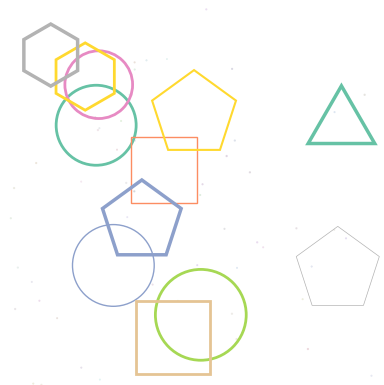[{"shape": "circle", "thickness": 2, "radius": 0.52, "center": [0.25, 0.675]}, {"shape": "triangle", "thickness": 2.5, "radius": 0.5, "center": [0.887, 0.677]}, {"shape": "square", "thickness": 1, "radius": 0.43, "center": [0.427, 0.56]}, {"shape": "pentagon", "thickness": 2.5, "radius": 0.54, "center": [0.368, 0.425]}, {"shape": "circle", "thickness": 1, "radius": 0.53, "center": [0.294, 0.311]}, {"shape": "circle", "thickness": 2, "radius": 0.44, "center": [0.256, 0.78]}, {"shape": "circle", "thickness": 2, "radius": 0.59, "center": [0.522, 0.182]}, {"shape": "hexagon", "thickness": 2, "radius": 0.44, "center": [0.221, 0.801]}, {"shape": "pentagon", "thickness": 1.5, "radius": 0.57, "center": [0.504, 0.703]}, {"shape": "square", "thickness": 2, "radius": 0.48, "center": [0.45, 0.123]}, {"shape": "hexagon", "thickness": 2.5, "radius": 0.4, "center": [0.132, 0.857]}, {"shape": "pentagon", "thickness": 0.5, "radius": 0.57, "center": [0.877, 0.299]}]